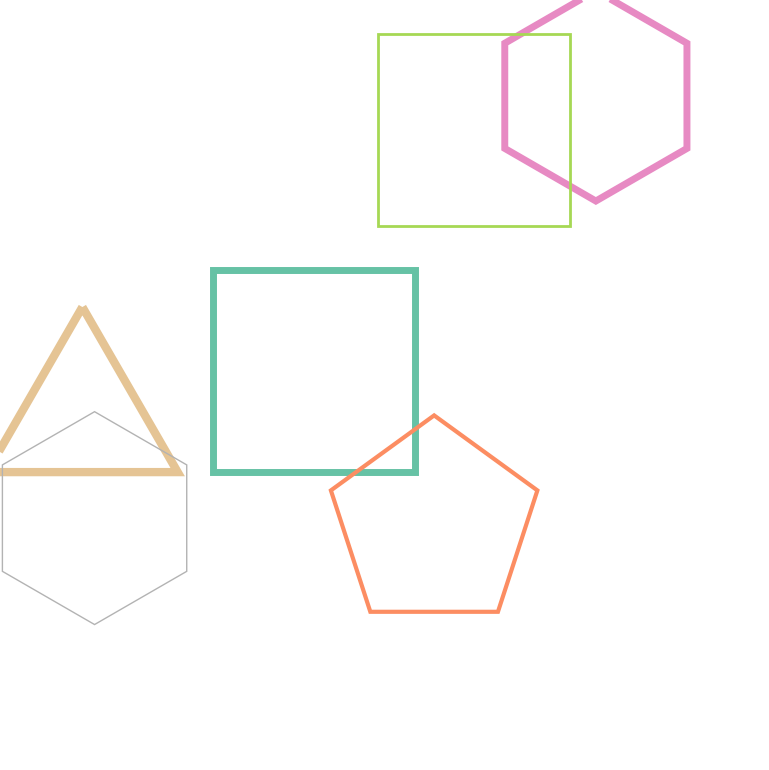[{"shape": "square", "thickness": 2.5, "radius": 0.66, "center": [0.408, 0.518]}, {"shape": "pentagon", "thickness": 1.5, "radius": 0.7, "center": [0.564, 0.32]}, {"shape": "hexagon", "thickness": 2.5, "radius": 0.68, "center": [0.774, 0.876]}, {"shape": "square", "thickness": 1, "radius": 0.62, "center": [0.615, 0.831]}, {"shape": "triangle", "thickness": 3, "radius": 0.71, "center": [0.107, 0.458]}, {"shape": "hexagon", "thickness": 0.5, "radius": 0.69, "center": [0.123, 0.327]}]